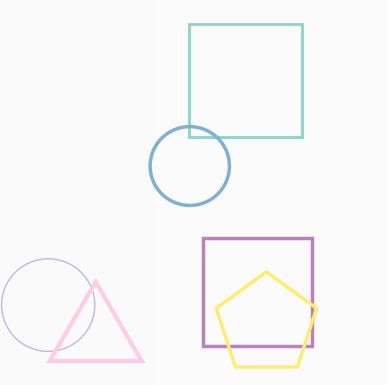[{"shape": "square", "thickness": 2, "radius": 0.73, "center": [0.634, 0.791]}, {"shape": "circle", "thickness": 1, "radius": 0.6, "center": [0.124, 0.208]}, {"shape": "circle", "thickness": 2.5, "radius": 0.51, "center": [0.49, 0.569]}, {"shape": "triangle", "thickness": 3, "radius": 0.68, "center": [0.247, 0.131]}, {"shape": "square", "thickness": 2.5, "radius": 0.7, "center": [0.665, 0.243]}, {"shape": "pentagon", "thickness": 2.5, "radius": 0.68, "center": [0.687, 0.157]}]